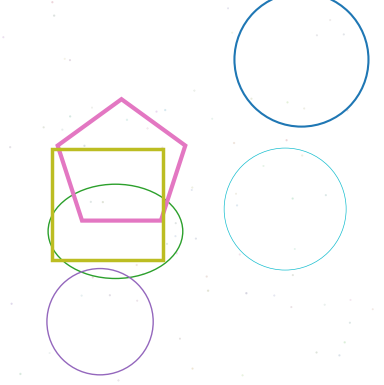[{"shape": "circle", "thickness": 1.5, "radius": 0.87, "center": [0.783, 0.845]}, {"shape": "oval", "thickness": 1, "radius": 0.87, "center": [0.3, 0.399]}, {"shape": "circle", "thickness": 1, "radius": 0.69, "center": [0.26, 0.164]}, {"shape": "pentagon", "thickness": 3, "radius": 0.87, "center": [0.315, 0.568]}, {"shape": "square", "thickness": 2.5, "radius": 0.72, "center": [0.279, 0.468]}, {"shape": "circle", "thickness": 0.5, "radius": 0.79, "center": [0.741, 0.457]}]